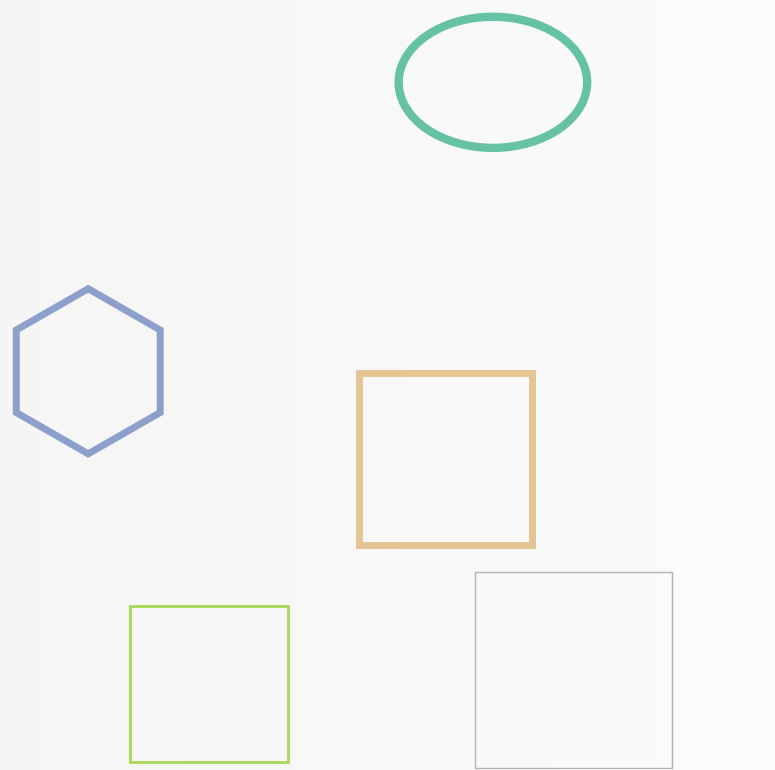[{"shape": "oval", "thickness": 3, "radius": 0.61, "center": [0.636, 0.893]}, {"shape": "hexagon", "thickness": 2.5, "radius": 0.54, "center": [0.114, 0.518]}, {"shape": "square", "thickness": 1, "radius": 0.51, "center": [0.27, 0.112]}, {"shape": "square", "thickness": 2.5, "radius": 0.56, "center": [0.575, 0.404]}, {"shape": "square", "thickness": 0.5, "radius": 0.64, "center": [0.74, 0.13]}]